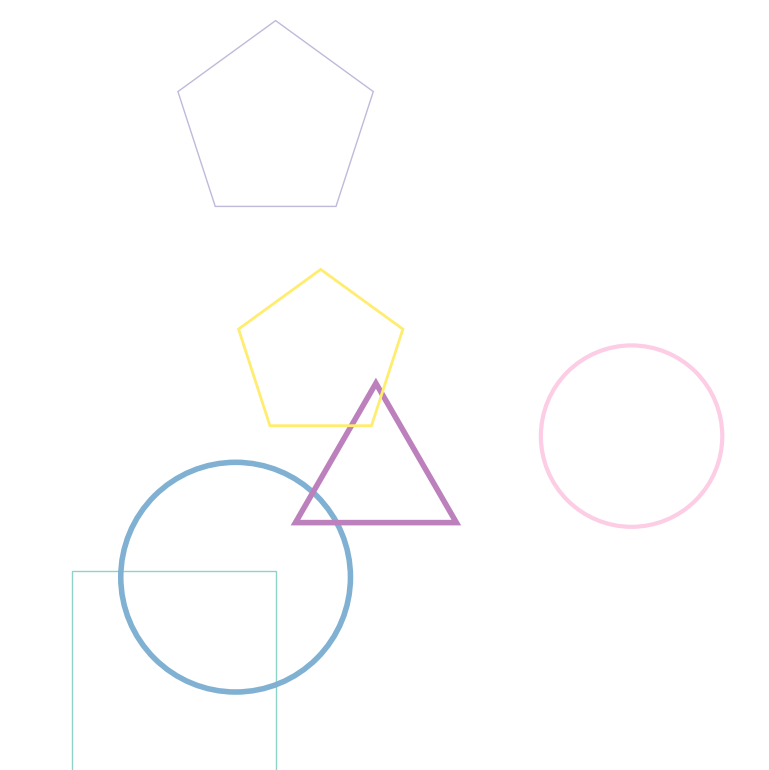[{"shape": "square", "thickness": 0.5, "radius": 0.66, "center": [0.226, 0.126]}, {"shape": "pentagon", "thickness": 0.5, "radius": 0.67, "center": [0.358, 0.84]}, {"shape": "circle", "thickness": 2, "radius": 0.75, "center": [0.306, 0.25]}, {"shape": "circle", "thickness": 1.5, "radius": 0.59, "center": [0.82, 0.434]}, {"shape": "triangle", "thickness": 2, "radius": 0.6, "center": [0.488, 0.382]}, {"shape": "pentagon", "thickness": 1, "radius": 0.56, "center": [0.417, 0.538]}]